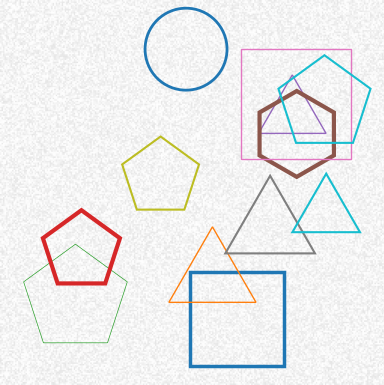[{"shape": "circle", "thickness": 2, "radius": 0.53, "center": [0.483, 0.872]}, {"shape": "square", "thickness": 2.5, "radius": 0.61, "center": [0.616, 0.171]}, {"shape": "triangle", "thickness": 1, "radius": 0.65, "center": [0.552, 0.28]}, {"shape": "pentagon", "thickness": 0.5, "radius": 0.71, "center": [0.196, 0.224]}, {"shape": "pentagon", "thickness": 3, "radius": 0.53, "center": [0.211, 0.349]}, {"shape": "triangle", "thickness": 1, "radius": 0.51, "center": [0.759, 0.704]}, {"shape": "hexagon", "thickness": 3, "radius": 0.56, "center": [0.771, 0.652]}, {"shape": "square", "thickness": 1, "radius": 0.71, "center": [0.768, 0.731]}, {"shape": "triangle", "thickness": 1.5, "radius": 0.67, "center": [0.702, 0.409]}, {"shape": "pentagon", "thickness": 1.5, "radius": 0.52, "center": [0.417, 0.54]}, {"shape": "pentagon", "thickness": 1.5, "radius": 0.63, "center": [0.843, 0.731]}, {"shape": "triangle", "thickness": 1.5, "radius": 0.51, "center": [0.847, 0.448]}]